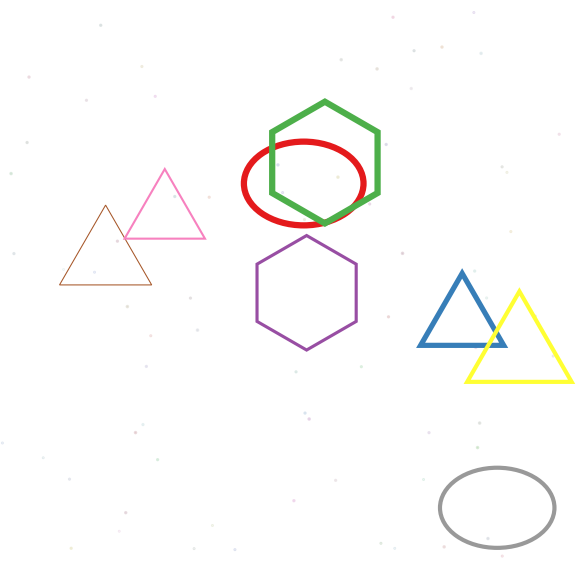[{"shape": "oval", "thickness": 3, "radius": 0.52, "center": [0.526, 0.681]}, {"shape": "triangle", "thickness": 2.5, "radius": 0.42, "center": [0.8, 0.443]}, {"shape": "hexagon", "thickness": 3, "radius": 0.53, "center": [0.563, 0.718]}, {"shape": "hexagon", "thickness": 1.5, "radius": 0.5, "center": [0.531, 0.492]}, {"shape": "triangle", "thickness": 2, "radius": 0.52, "center": [0.899, 0.39]}, {"shape": "triangle", "thickness": 0.5, "radius": 0.46, "center": [0.183, 0.552]}, {"shape": "triangle", "thickness": 1, "radius": 0.4, "center": [0.285, 0.626]}, {"shape": "oval", "thickness": 2, "radius": 0.5, "center": [0.861, 0.12]}]